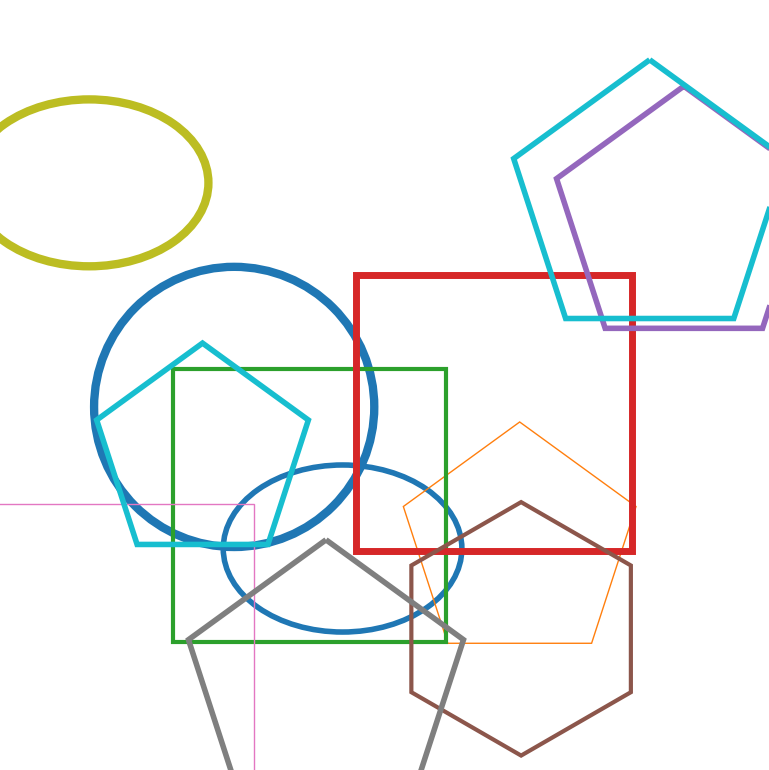[{"shape": "circle", "thickness": 3, "radius": 0.91, "center": [0.304, 0.472]}, {"shape": "oval", "thickness": 2, "radius": 0.77, "center": [0.445, 0.288]}, {"shape": "pentagon", "thickness": 0.5, "radius": 0.79, "center": [0.675, 0.293]}, {"shape": "square", "thickness": 1.5, "radius": 0.89, "center": [0.402, 0.343]}, {"shape": "square", "thickness": 2.5, "radius": 0.9, "center": [0.641, 0.464]}, {"shape": "pentagon", "thickness": 2, "radius": 0.87, "center": [0.888, 0.714]}, {"shape": "hexagon", "thickness": 1.5, "radius": 0.82, "center": [0.677, 0.183]}, {"shape": "square", "thickness": 0.5, "radius": 0.93, "center": [0.144, 0.16]}, {"shape": "pentagon", "thickness": 2, "radius": 0.94, "center": [0.423, 0.111]}, {"shape": "oval", "thickness": 3, "radius": 0.77, "center": [0.116, 0.763]}, {"shape": "pentagon", "thickness": 2, "radius": 0.72, "center": [0.263, 0.41]}, {"shape": "pentagon", "thickness": 2, "radius": 0.93, "center": [0.844, 0.737]}]